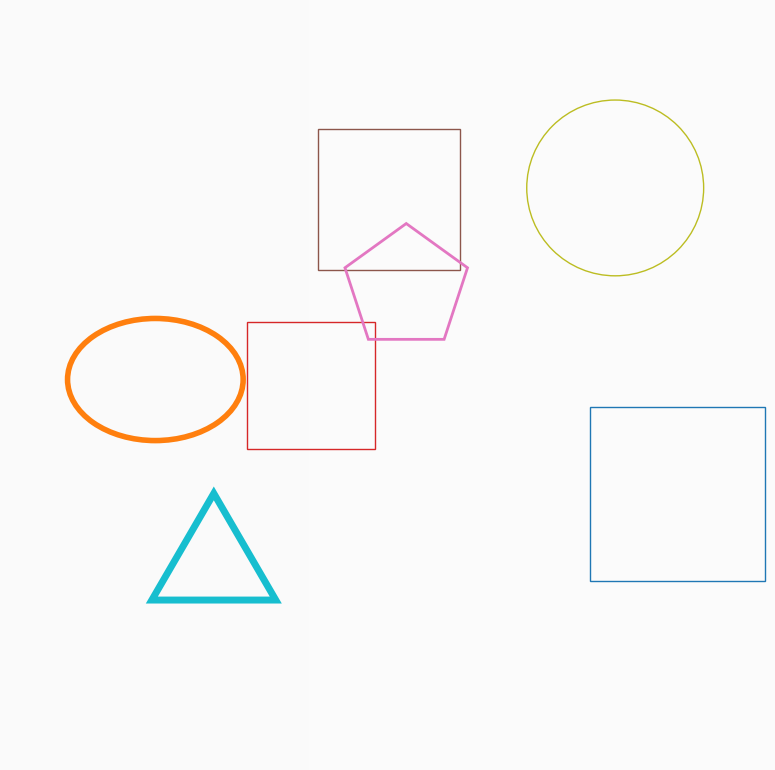[{"shape": "square", "thickness": 0.5, "radius": 0.56, "center": [0.874, 0.358]}, {"shape": "oval", "thickness": 2, "radius": 0.57, "center": [0.2, 0.507]}, {"shape": "square", "thickness": 0.5, "radius": 0.41, "center": [0.401, 0.499]}, {"shape": "square", "thickness": 0.5, "radius": 0.46, "center": [0.501, 0.741]}, {"shape": "pentagon", "thickness": 1, "radius": 0.42, "center": [0.524, 0.627]}, {"shape": "circle", "thickness": 0.5, "radius": 0.57, "center": [0.794, 0.756]}, {"shape": "triangle", "thickness": 2.5, "radius": 0.46, "center": [0.276, 0.267]}]